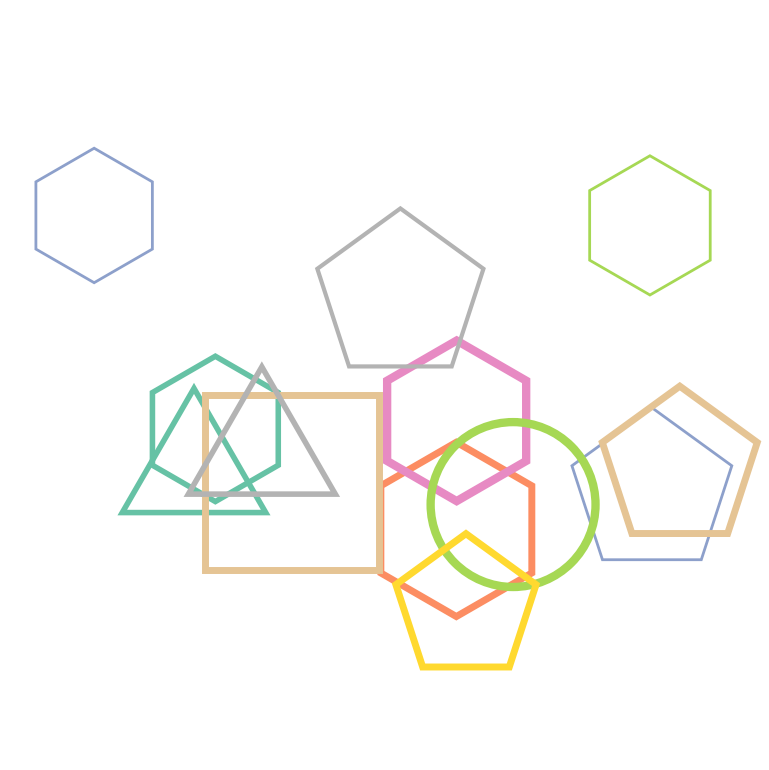[{"shape": "hexagon", "thickness": 2, "radius": 0.47, "center": [0.28, 0.443]}, {"shape": "triangle", "thickness": 2, "radius": 0.54, "center": [0.252, 0.388]}, {"shape": "hexagon", "thickness": 2.5, "radius": 0.57, "center": [0.593, 0.312]}, {"shape": "pentagon", "thickness": 1, "radius": 0.55, "center": [0.847, 0.361]}, {"shape": "hexagon", "thickness": 1, "radius": 0.44, "center": [0.122, 0.72]}, {"shape": "hexagon", "thickness": 3, "radius": 0.52, "center": [0.593, 0.453]}, {"shape": "hexagon", "thickness": 1, "radius": 0.45, "center": [0.844, 0.707]}, {"shape": "circle", "thickness": 3, "radius": 0.54, "center": [0.666, 0.345]}, {"shape": "pentagon", "thickness": 2.5, "radius": 0.48, "center": [0.605, 0.211]}, {"shape": "square", "thickness": 2.5, "radius": 0.57, "center": [0.379, 0.373]}, {"shape": "pentagon", "thickness": 2.5, "radius": 0.53, "center": [0.883, 0.393]}, {"shape": "pentagon", "thickness": 1.5, "radius": 0.57, "center": [0.52, 0.616]}, {"shape": "triangle", "thickness": 2, "radius": 0.55, "center": [0.34, 0.413]}]